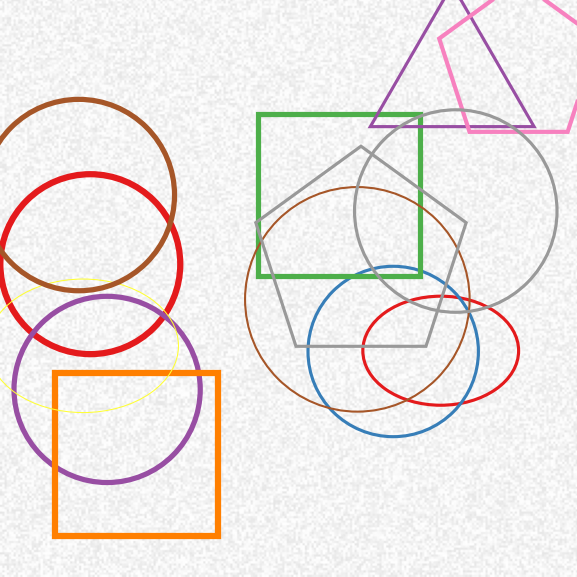[{"shape": "oval", "thickness": 1.5, "radius": 0.67, "center": [0.763, 0.392]}, {"shape": "circle", "thickness": 3, "radius": 0.78, "center": [0.156, 0.542]}, {"shape": "circle", "thickness": 1.5, "radius": 0.74, "center": [0.681, 0.39]}, {"shape": "square", "thickness": 2.5, "radius": 0.7, "center": [0.587, 0.662]}, {"shape": "triangle", "thickness": 1.5, "radius": 0.82, "center": [0.783, 0.862]}, {"shape": "circle", "thickness": 2.5, "radius": 0.81, "center": [0.185, 0.325]}, {"shape": "square", "thickness": 3, "radius": 0.7, "center": [0.236, 0.212]}, {"shape": "oval", "thickness": 0.5, "radius": 0.83, "center": [0.144, 0.4]}, {"shape": "circle", "thickness": 1, "radius": 0.97, "center": [0.619, 0.481]}, {"shape": "circle", "thickness": 2.5, "radius": 0.83, "center": [0.137, 0.661]}, {"shape": "pentagon", "thickness": 2, "radius": 0.72, "center": [0.898, 0.888]}, {"shape": "circle", "thickness": 1.5, "radius": 0.88, "center": [0.789, 0.634]}, {"shape": "pentagon", "thickness": 1.5, "radius": 0.96, "center": [0.625, 0.554]}]